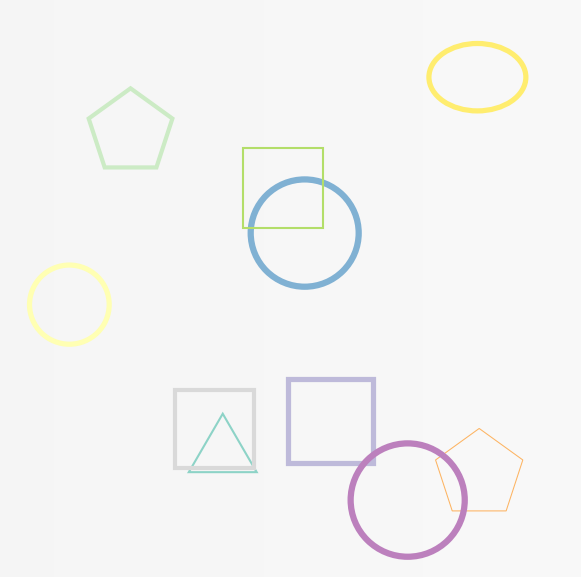[{"shape": "triangle", "thickness": 1, "radius": 0.34, "center": [0.383, 0.215]}, {"shape": "circle", "thickness": 2.5, "radius": 0.34, "center": [0.119, 0.472]}, {"shape": "square", "thickness": 2.5, "radius": 0.37, "center": [0.569, 0.27]}, {"shape": "circle", "thickness": 3, "radius": 0.46, "center": [0.524, 0.596]}, {"shape": "pentagon", "thickness": 0.5, "radius": 0.39, "center": [0.824, 0.178]}, {"shape": "square", "thickness": 1, "radius": 0.34, "center": [0.486, 0.674]}, {"shape": "square", "thickness": 2, "radius": 0.34, "center": [0.369, 0.257]}, {"shape": "circle", "thickness": 3, "radius": 0.49, "center": [0.701, 0.133]}, {"shape": "pentagon", "thickness": 2, "radius": 0.38, "center": [0.225, 0.77]}, {"shape": "oval", "thickness": 2.5, "radius": 0.42, "center": [0.821, 0.865]}]